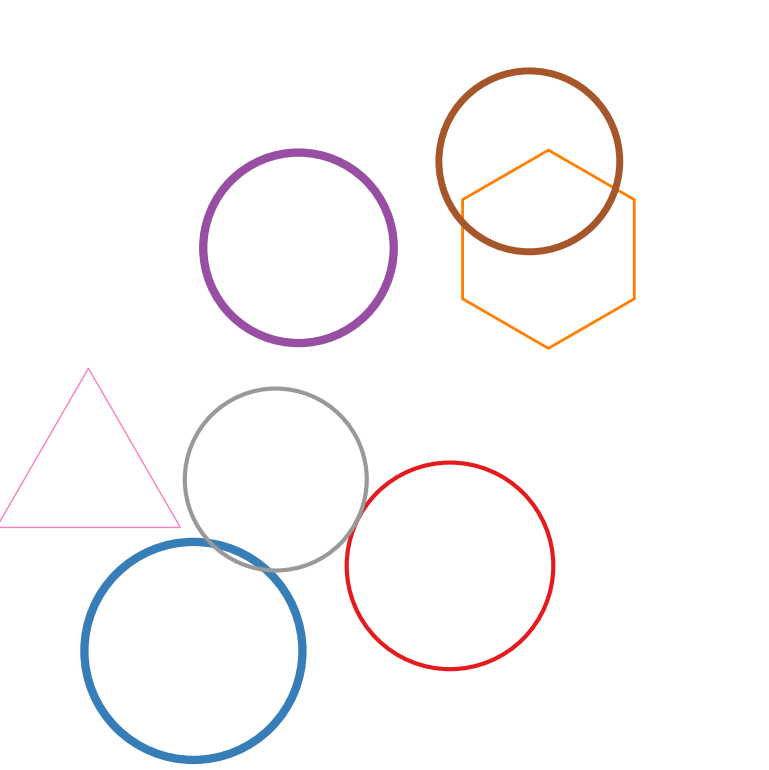[{"shape": "circle", "thickness": 1.5, "radius": 0.67, "center": [0.584, 0.265]}, {"shape": "circle", "thickness": 3, "radius": 0.71, "center": [0.251, 0.155]}, {"shape": "circle", "thickness": 3, "radius": 0.62, "center": [0.388, 0.678]}, {"shape": "hexagon", "thickness": 1, "radius": 0.64, "center": [0.712, 0.676]}, {"shape": "circle", "thickness": 2.5, "radius": 0.59, "center": [0.687, 0.79]}, {"shape": "triangle", "thickness": 0.5, "radius": 0.69, "center": [0.115, 0.384]}, {"shape": "circle", "thickness": 1.5, "radius": 0.59, "center": [0.358, 0.377]}]